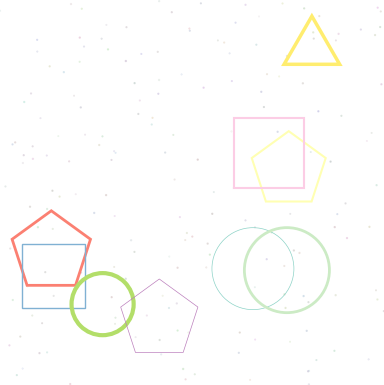[{"shape": "circle", "thickness": 0.5, "radius": 0.53, "center": [0.657, 0.302]}, {"shape": "pentagon", "thickness": 1.5, "radius": 0.5, "center": [0.75, 0.558]}, {"shape": "pentagon", "thickness": 2, "radius": 0.54, "center": [0.133, 0.345]}, {"shape": "square", "thickness": 1, "radius": 0.41, "center": [0.139, 0.283]}, {"shape": "circle", "thickness": 3, "radius": 0.4, "center": [0.266, 0.21]}, {"shape": "square", "thickness": 1.5, "radius": 0.46, "center": [0.699, 0.602]}, {"shape": "pentagon", "thickness": 0.5, "radius": 0.53, "center": [0.414, 0.17]}, {"shape": "circle", "thickness": 2, "radius": 0.55, "center": [0.745, 0.298]}, {"shape": "triangle", "thickness": 2.5, "radius": 0.42, "center": [0.81, 0.875]}]